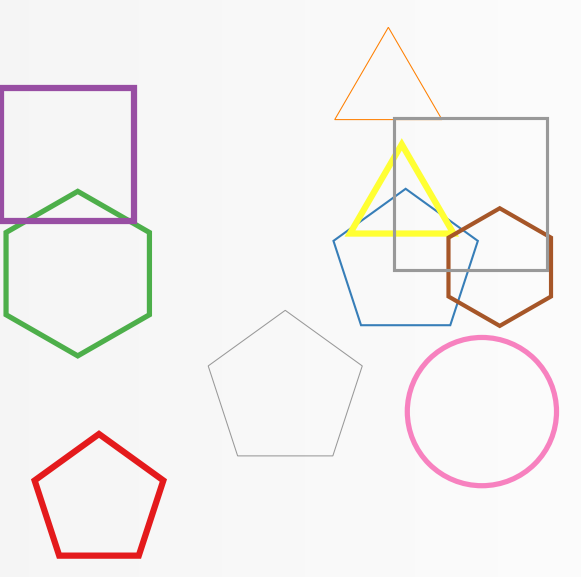[{"shape": "pentagon", "thickness": 3, "radius": 0.58, "center": [0.17, 0.131]}, {"shape": "pentagon", "thickness": 1, "radius": 0.65, "center": [0.698, 0.542]}, {"shape": "hexagon", "thickness": 2.5, "radius": 0.71, "center": [0.134, 0.525]}, {"shape": "square", "thickness": 3, "radius": 0.57, "center": [0.116, 0.732]}, {"shape": "triangle", "thickness": 0.5, "radius": 0.53, "center": [0.668, 0.845]}, {"shape": "triangle", "thickness": 3, "radius": 0.51, "center": [0.691, 0.646]}, {"shape": "hexagon", "thickness": 2, "radius": 0.51, "center": [0.86, 0.537]}, {"shape": "circle", "thickness": 2.5, "radius": 0.64, "center": [0.829, 0.286]}, {"shape": "square", "thickness": 1.5, "radius": 0.66, "center": [0.809, 0.663]}, {"shape": "pentagon", "thickness": 0.5, "radius": 0.7, "center": [0.491, 0.322]}]